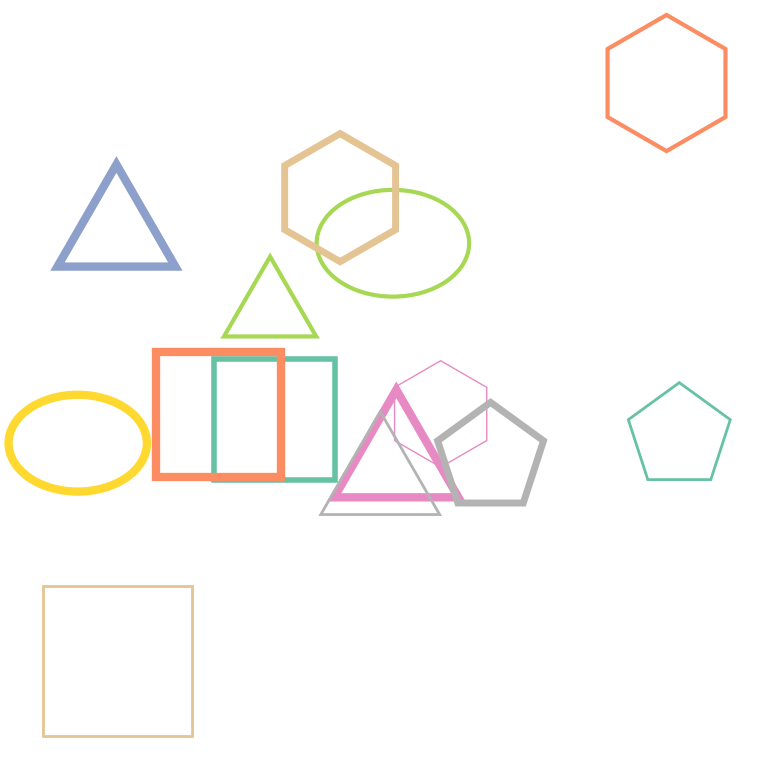[{"shape": "pentagon", "thickness": 1, "radius": 0.35, "center": [0.882, 0.433]}, {"shape": "square", "thickness": 2, "radius": 0.39, "center": [0.357, 0.456]}, {"shape": "square", "thickness": 3, "radius": 0.41, "center": [0.284, 0.461]}, {"shape": "hexagon", "thickness": 1.5, "radius": 0.44, "center": [0.866, 0.892]}, {"shape": "triangle", "thickness": 3, "radius": 0.44, "center": [0.151, 0.698]}, {"shape": "hexagon", "thickness": 0.5, "radius": 0.35, "center": [0.572, 0.462]}, {"shape": "triangle", "thickness": 3, "radius": 0.47, "center": [0.515, 0.401]}, {"shape": "oval", "thickness": 1.5, "radius": 0.5, "center": [0.51, 0.684]}, {"shape": "triangle", "thickness": 1.5, "radius": 0.35, "center": [0.351, 0.598]}, {"shape": "oval", "thickness": 3, "radius": 0.45, "center": [0.101, 0.424]}, {"shape": "square", "thickness": 1, "radius": 0.49, "center": [0.153, 0.141]}, {"shape": "hexagon", "thickness": 2.5, "radius": 0.42, "center": [0.442, 0.743]}, {"shape": "triangle", "thickness": 1, "radius": 0.45, "center": [0.494, 0.376]}, {"shape": "pentagon", "thickness": 2.5, "radius": 0.36, "center": [0.637, 0.405]}]